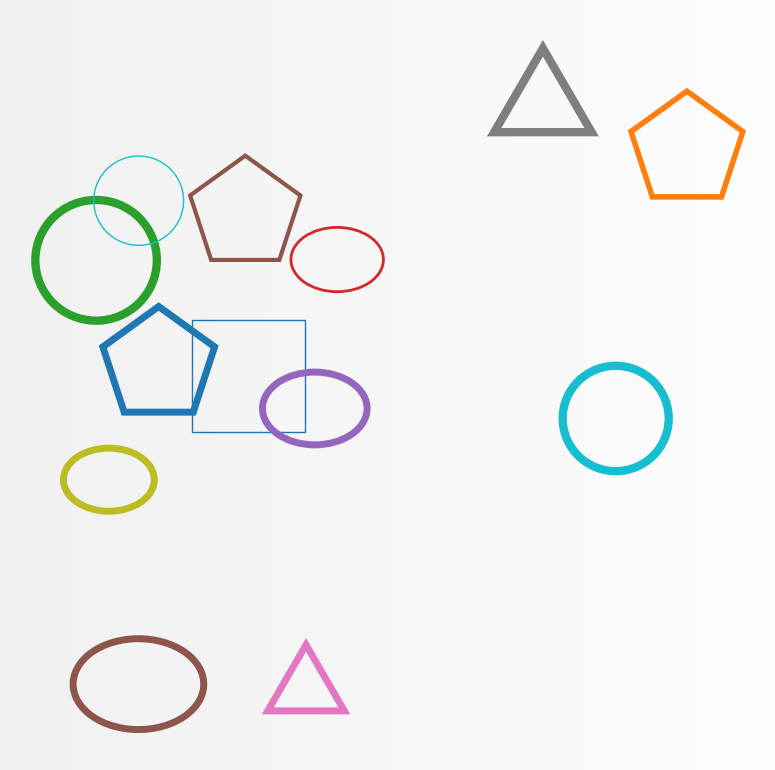[{"shape": "square", "thickness": 0.5, "radius": 0.36, "center": [0.321, 0.512]}, {"shape": "pentagon", "thickness": 2.5, "radius": 0.38, "center": [0.205, 0.526]}, {"shape": "pentagon", "thickness": 2, "radius": 0.38, "center": [0.886, 0.806]}, {"shape": "circle", "thickness": 3, "radius": 0.39, "center": [0.124, 0.662]}, {"shape": "oval", "thickness": 1, "radius": 0.3, "center": [0.435, 0.663]}, {"shape": "oval", "thickness": 2.5, "radius": 0.34, "center": [0.406, 0.47]}, {"shape": "oval", "thickness": 2.5, "radius": 0.42, "center": [0.179, 0.112]}, {"shape": "pentagon", "thickness": 1.5, "radius": 0.37, "center": [0.316, 0.723]}, {"shape": "triangle", "thickness": 2.5, "radius": 0.29, "center": [0.395, 0.105]}, {"shape": "triangle", "thickness": 3, "radius": 0.36, "center": [0.701, 0.865]}, {"shape": "oval", "thickness": 2.5, "radius": 0.29, "center": [0.14, 0.377]}, {"shape": "circle", "thickness": 3, "radius": 0.34, "center": [0.794, 0.457]}, {"shape": "circle", "thickness": 0.5, "radius": 0.29, "center": [0.179, 0.739]}]